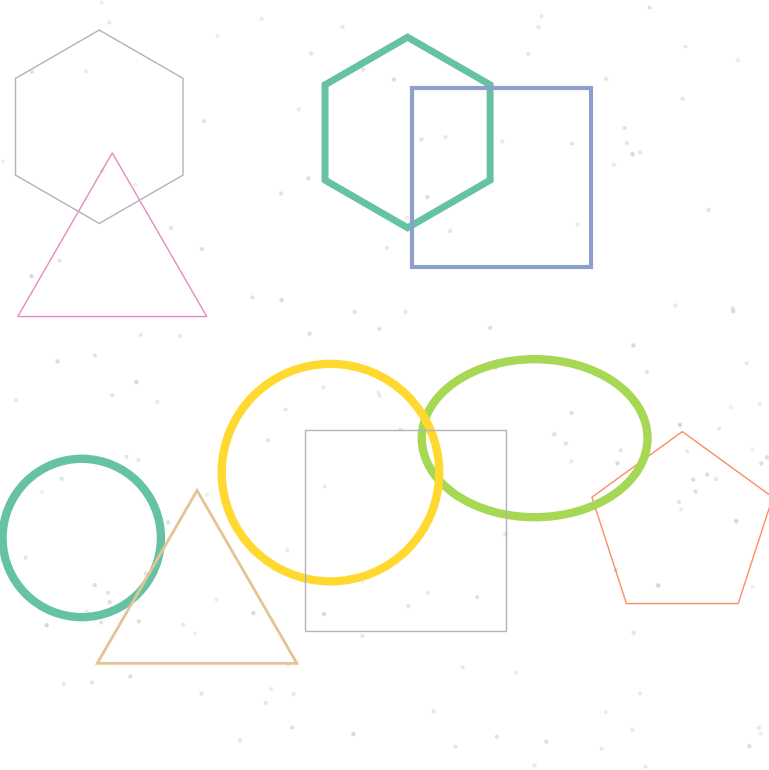[{"shape": "hexagon", "thickness": 2.5, "radius": 0.62, "center": [0.529, 0.828]}, {"shape": "circle", "thickness": 3, "radius": 0.51, "center": [0.106, 0.301]}, {"shape": "pentagon", "thickness": 0.5, "radius": 0.62, "center": [0.886, 0.316]}, {"shape": "square", "thickness": 1.5, "radius": 0.58, "center": [0.652, 0.769]}, {"shape": "triangle", "thickness": 0.5, "radius": 0.71, "center": [0.146, 0.66]}, {"shape": "oval", "thickness": 3, "radius": 0.73, "center": [0.694, 0.431]}, {"shape": "circle", "thickness": 3, "radius": 0.71, "center": [0.429, 0.386]}, {"shape": "triangle", "thickness": 1, "radius": 0.75, "center": [0.256, 0.213]}, {"shape": "hexagon", "thickness": 0.5, "radius": 0.63, "center": [0.129, 0.835]}, {"shape": "square", "thickness": 0.5, "radius": 0.65, "center": [0.527, 0.311]}]